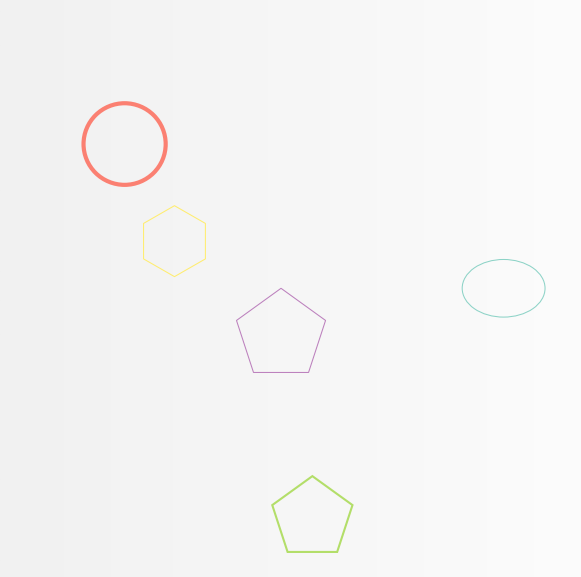[{"shape": "oval", "thickness": 0.5, "radius": 0.36, "center": [0.866, 0.5]}, {"shape": "circle", "thickness": 2, "radius": 0.35, "center": [0.214, 0.75]}, {"shape": "pentagon", "thickness": 1, "radius": 0.36, "center": [0.537, 0.102]}, {"shape": "pentagon", "thickness": 0.5, "radius": 0.4, "center": [0.483, 0.419]}, {"shape": "hexagon", "thickness": 0.5, "radius": 0.31, "center": [0.3, 0.582]}]